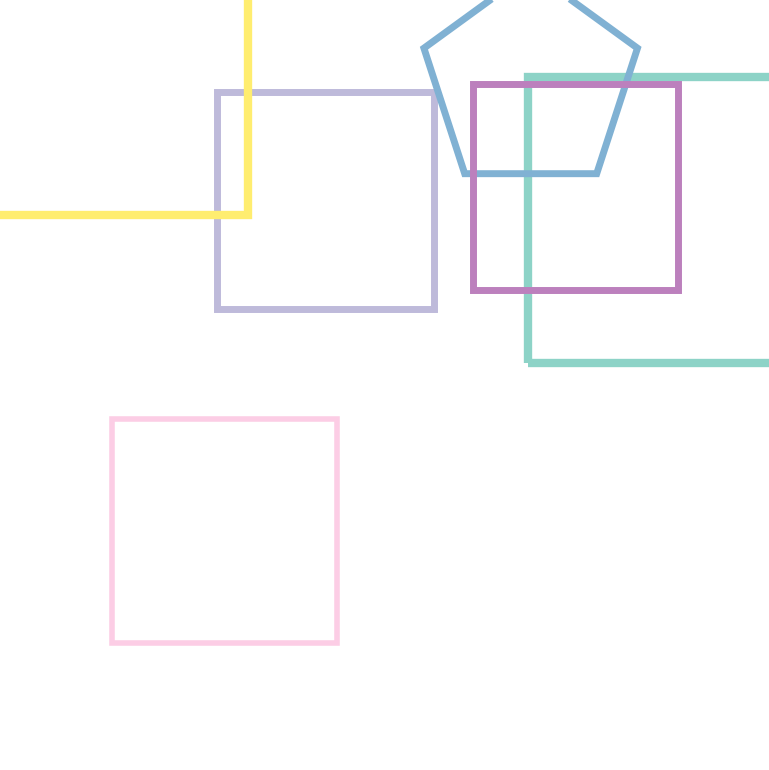[{"shape": "square", "thickness": 3, "radius": 0.93, "center": [0.872, 0.714]}, {"shape": "square", "thickness": 2.5, "radius": 0.7, "center": [0.423, 0.739]}, {"shape": "pentagon", "thickness": 2.5, "radius": 0.73, "center": [0.689, 0.892]}, {"shape": "square", "thickness": 2, "radius": 0.73, "center": [0.291, 0.31]}, {"shape": "square", "thickness": 2.5, "radius": 0.67, "center": [0.747, 0.757]}, {"shape": "square", "thickness": 3, "radius": 0.9, "center": [0.143, 0.9]}]